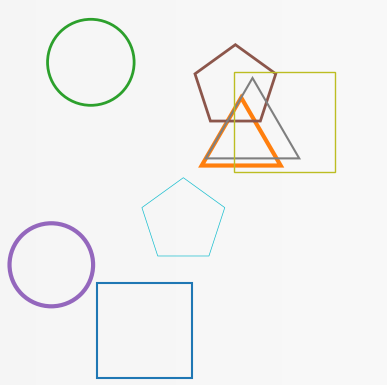[{"shape": "square", "thickness": 1.5, "radius": 0.62, "center": [0.372, 0.142]}, {"shape": "triangle", "thickness": 3, "radius": 0.59, "center": [0.622, 0.629]}, {"shape": "circle", "thickness": 2, "radius": 0.56, "center": [0.234, 0.838]}, {"shape": "circle", "thickness": 3, "radius": 0.54, "center": [0.132, 0.312]}, {"shape": "pentagon", "thickness": 2, "radius": 0.55, "center": [0.607, 0.774]}, {"shape": "triangle", "thickness": 1.5, "radius": 0.7, "center": [0.652, 0.658]}, {"shape": "square", "thickness": 1, "radius": 0.65, "center": [0.735, 0.683]}, {"shape": "pentagon", "thickness": 0.5, "radius": 0.56, "center": [0.473, 0.426]}]